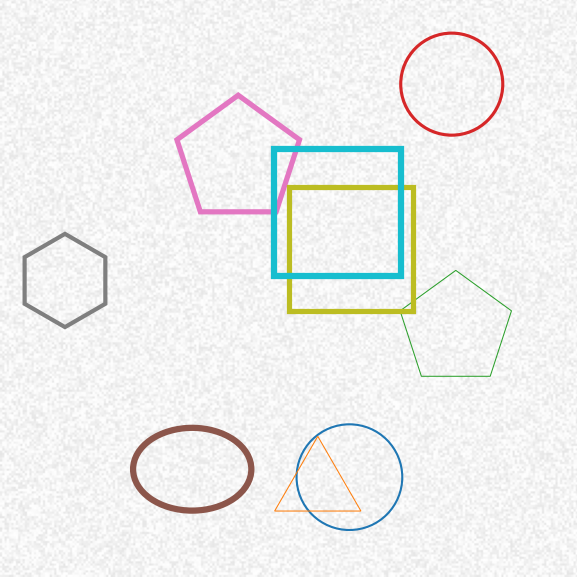[{"shape": "circle", "thickness": 1, "radius": 0.46, "center": [0.605, 0.173]}, {"shape": "triangle", "thickness": 0.5, "radius": 0.43, "center": [0.55, 0.157]}, {"shape": "pentagon", "thickness": 0.5, "radius": 0.51, "center": [0.789, 0.43]}, {"shape": "circle", "thickness": 1.5, "radius": 0.44, "center": [0.782, 0.853]}, {"shape": "oval", "thickness": 3, "radius": 0.51, "center": [0.333, 0.187]}, {"shape": "pentagon", "thickness": 2.5, "radius": 0.56, "center": [0.413, 0.723]}, {"shape": "hexagon", "thickness": 2, "radius": 0.4, "center": [0.113, 0.513]}, {"shape": "square", "thickness": 2.5, "radius": 0.54, "center": [0.608, 0.568]}, {"shape": "square", "thickness": 3, "radius": 0.55, "center": [0.584, 0.631]}]